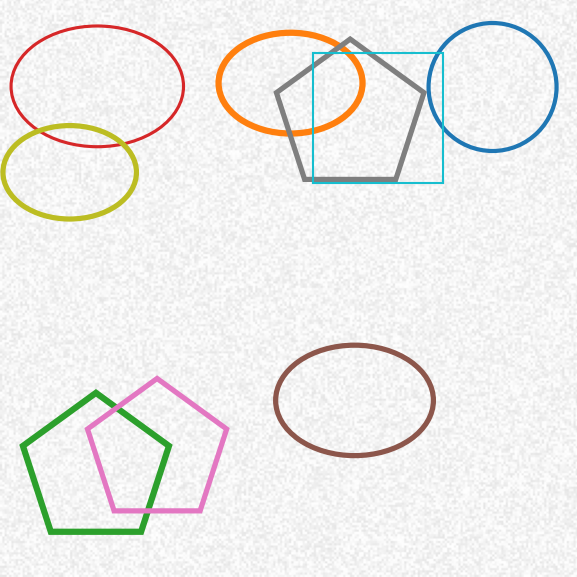[{"shape": "circle", "thickness": 2, "radius": 0.55, "center": [0.853, 0.848]}, {"shape": "oval", "thickness": 3, "radius": 0.62, "center": [0.503, 0.855]}, {"shape": "pentagon", "thickness": 3, "radius": 0.66, "center": [0.166, 0.186]}, {"shape": "oval", "thickness": 1.5, "radius": 0.75, "center": [0.168, 0.85]}, {"shape": "oval", "thickness": 2.5, "radius": 0.68, "center": [0.614, 0.306]}, {"shape": "pentagon", "thickness": 2.5, "radius": 0.63, "center": [0.272, 0.217]}, {"shape": "pentagon", "thickness": 2.5, "radius": 0.67, "center": [0.606, 0.797]}, {"shape": "oval", "thickness": 2.5, "radius": 0.58, "center": [0.121, 0.701]}, {"shape": "square", "thickness": 1, "radius": 0.56, "center": [0.655, 0.794]}]